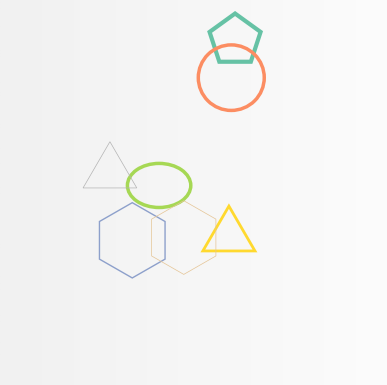[{"shape": "pentagon", "thickness": 3, "radius": 0.35, "center": [0.607, 0.896]}, {"shape": "circle", "thickness": 2.5, "radius": 0.43, "center": [0.597, 0.798]}, {"shape": "hexagon", "thickness": 1, "radius": 0.49, "center": [0.341, 0.376]}, {"shape": "oval", "thickness": 2.5, "radius": 0.41, "center": [0.411, 0.518]}, {"shape": "triangle", "thickness": 2, "radius": 0.39, "center": [0.591, 0.387]}, {"shape": "hexagon", "thickness": 0.5, "radius": 0.48, "center": [0.474, 0.383]}, {"shape": "triangle", "thickness": 0.5, "radius": 0.4, "center": [0.284, 0.552]}]